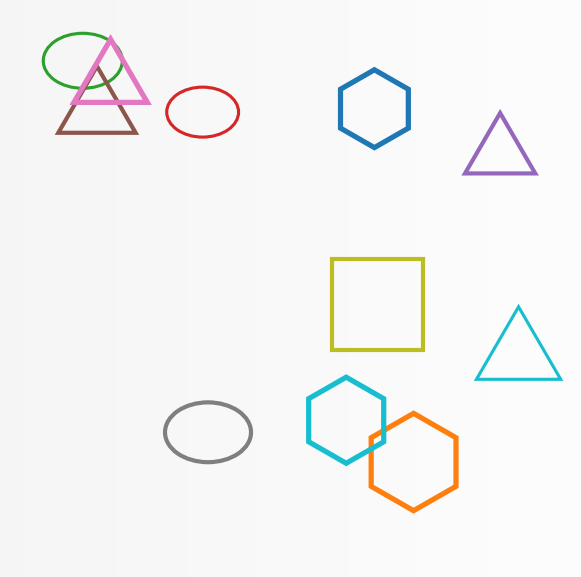[{"shape": "hexagon", "thickness": 2.5, "radius": 0.34, "center": [0.644, 0.811]}, {"shape": "hexagon", "thickness": 2.5, "radius": 0.42, "center": [0.712, 0.199]}, {"shape": "oval", "thickness": 1.5, "radius": 0.34, "center": [0.142, 0.894]}, {"shape": "oval", "thickness": 1.5, "radius": 0.31, "center": [0.349, 0.805]}, {"shape": "triangle", "thickness": 2, "radius": 0.35, "center": [0.86, 0.734]}, {"shape": "triangle", "thickness": 2, "radius": 0.38, "center": [0.167, 0.808]}, {"shape": "triangle", "thickness": 2.5, "radius": 0.36, "center": [0.19, 0.858]}, {"shape": "oval", "thickness": 2, "radius": 0.37, "center": [0.358, 0.251]}, {"shape": "square", "thickness": 2, "radius": 0.39, "center": [0.649, 0.472]}, {"shape": "hexagon", "thickness": 2.5, "radius": 0.37, "center": [0.596, 0.271]}, {"shape": "triangle", "thickness": 1.5, "radius": 0.42, "center": [0.892, 0.384]}]